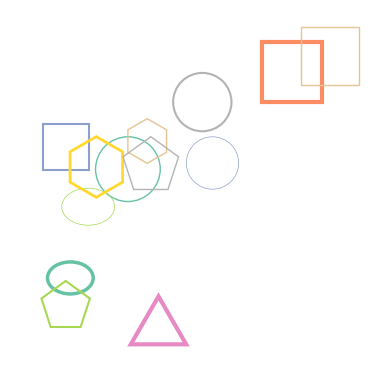[{"shape": "circle", "thickness": 1, "radius": 0.42, "center": [0.332, 0.561]}, {"shape": "oval", "thickness": 2.5, "radius": 0.3, "center": [0.183, 0.278]}, {"shape": "square", "thickness": 3, "radius": 0.39, "center": [0.758, 0.814]}, {"shape": "square", "thickness": 1.5, "radius": 0.3, "center": [0.172, 0.618]}, {"shape": "circle", "thickness": 0.5, "radius": 0.34, "center": [0.552, 0.577]}, {"shape": "triangle", "thickness": 3, "radius": 0.42, "center": [0.412, 0.147]}, {"shape": "pentagon", "thickness": 1.5, "radius": 0.33, "center": [0.171, 0.204]}, {"shape": "oval", "thickness": 0.5, "radius": 0.34, "center": [0.229, 0.463]}, {"shape": "hexagon", "thickness": 2, "radius": 0.39, "center": [0.25, 0.566]}, {"shape": "square", "thickness": 1, "radius": 0.38, "center": [0.857, 0.854]}, {"shape": "hexagon", "thickness": 1, "radius": 0.29, "center": [0.382, 0.634]}, {"shape": "circle", "thickness": 1.5, "radius": 0.38, "center": [0.525, 0.735]}, {"shape": "pentagon", "thickness": 1, "radius": 0.38, "center": [0.392, 0.569]}]